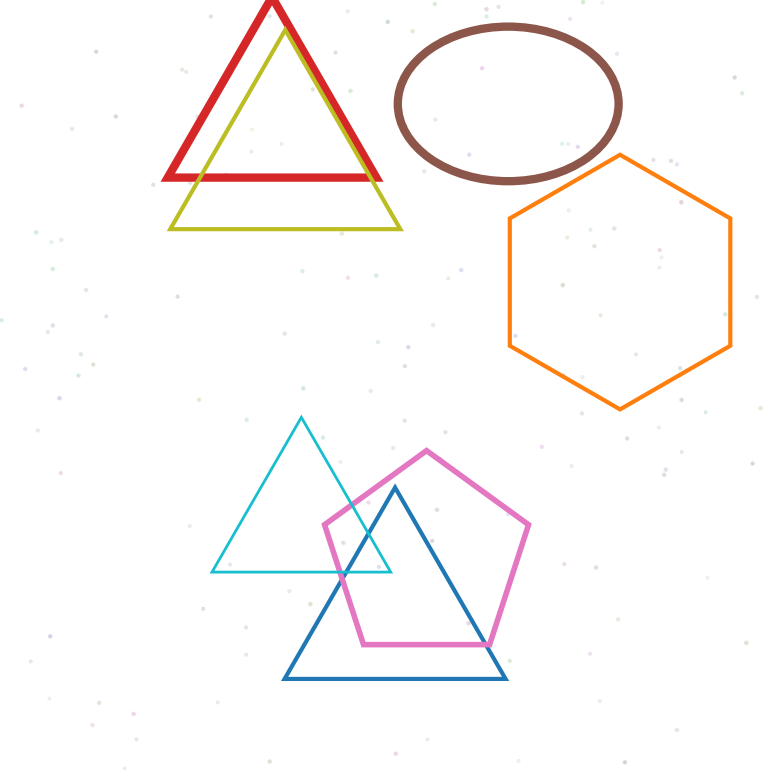[{"shape": "triangle", "thickness": 1.5, "radius": 0.83, "center": [0.513, 0.201]}, {"shape": "hexagon", "thickness": 1.5, "radius": 0.83, "center": [0.805, 0.634]}, {"shape": "triangle", "thickness": 3, "radius": 0.78, "center": [0.353, 0.848]}, {"shape": "oval", "thickness": 3, "radius": 0.72, "center": [0.66, 0.865]}, {"shape": "pentagon", "thickness": 2, "radius": 0.7, "center": [0.554, 0.275]}, {"shape": "triangle", "thickness": 1.5, "radius": 0.86, "center": [0.37, 0.789]}, {"shape": "triangle", "thickness": 1, "radius": 0.67, "center": [0.391, 0.324]}]